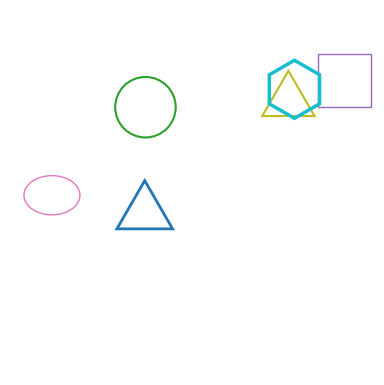[{"shape": "triangle", "thickness": 2, "radius": 0.42, "center": [0.376, 0.447]}, {"shape": "circle", "thickness": 1.5, "radius": 0.39, "center": [0.378, 0.722]}, {"shape": "square", "thickness": 1, "radius": 0.34, "center": [0.895, 0.792]}, {"shape": "oval", "thickness": 1, "radius": 0.36, "center": [0.135, 0.493]}, {"shape": "triangle", "thickness": 1.5, "radius": 0.39, "center": [0.749, 0.738]}, {"shape": "hexagon", "thickness": 2.5, "radius": 0.38, "center": [0.765, 0.768]}]